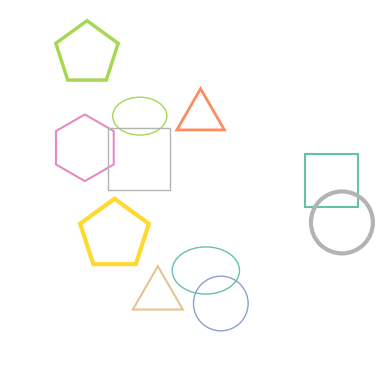[{"shape": "square", "thickness": 1.5, "radius": 0.35, "center": [0.862, 0.532]}, {"shape": "oval", "thickness": 1, "radius": 0.44, "center": [0.535, 0.297]}, {"shape": "triangle", "thickness": 2, "radius": 0.36, "center": [0.521, 0.698]}, {"shape": "circle", "thickness": 1, "radius": 0.36, "center": [0.574, 0.212]}, {"shape": "hexagon", "thickness": 1.5, "radius": 0.43, "center": [0.22, 0.616]}, {"shape": "pentagon", "thickness": 2.5, "radius": 0.43, "center": [0.226, 0.861]}, {"shape": "oval", "thickness": 1, "radius": 0.35, "center": [0.363, 0.698]}, {"shape": "pentagon", "thickness": 3, "radius": 0.47, "center": [0.297, 0.39]}, {"shape": "triangle", "thickness": 1.5, "radius": 0.38, "center": [0.41, 0.233]}, {"shape": "circle", "thickness": 3, "radius": 0.4, "center": [0.888, 0.422]}, {"shape": "square", "thickness": 1, "radius": 0.4, "center": [0.361, 0.588]}]